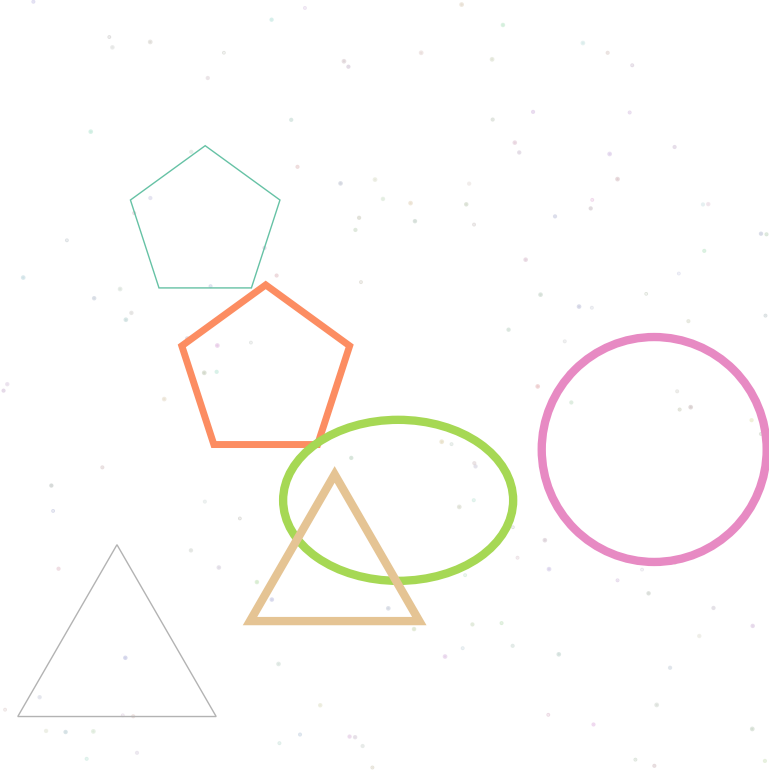[{"shape": "pentagon", "thickness": 0.5, "radius": 0.51, "center": [0.266, 0.709]}, {"shape": "pentagon", "thickness": 2.5, "radius": 0.57, "center": [0.345, 0.515]}, {"shape": "circle", "thickness": 3, "radius": 0.73, "center": [0.85, 0.416]}, {"shape": "oval", "thickness": 3, "radius": 0.75, "center": [0.517, 0.35]}, {"shape": "triangle", "thickness": 3, "radius": 0.63, "center": [0.435, 0.257]}, {"shape": "triangle", "thickness": 0.5, "radius": 0.74, "center": [0.152, 0.144]}]